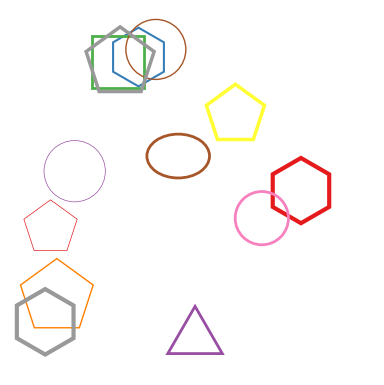[{"shape": "hexagon", "thickness": 3, "radius": 0.42, "center": [0.782, 0.505]}, {"shape": "pentagon", "thickness": 0.5, "radius": 0.36, "center": [0.131, 0.408]}, {"shape": "hexagon", "thickness": 1.5, "radius": 0.38, "center": [0.36, 0.852]}, {"shape": "square", "thickness": 2, "radius": 0.34, "center": [0.308, 0.839]}, {"shape": "triangle", "thickness": 2, "radius": 0.41, "center": [0.507, 0.122]}, {"shape": "circle", "thickness": 0.5, "radius": 0.4, "center": [0.194, 0.555]}, {"shape": "pentagon", "thickness": 1, "radius": 0.5, "center": [0.148, 0.229]}, {"shape": "pentagon", "thickness": 2.5, "radius": 0.4, "center": [0.612, 0.702]}, {"shape": "circle", "thickness": 1, "radius": 0.39, "center": [0.405, 0.872]}, {"shape": "oval", "thickness": 2, "radius": 0.41, "center": [0.463, 0.595]}, {"shape": "circle", "thickness": 2, "radius": 0.35, "center": [0.68, 0.433]}, {"shape": "pentagon", "thickness": 2.5, "radius": 0.46, "center": [0.312, 0.837]}, {"shape": "hexagon", "thickness": 3, "radius": 0.42, "center": [0.117, 0.164]}]